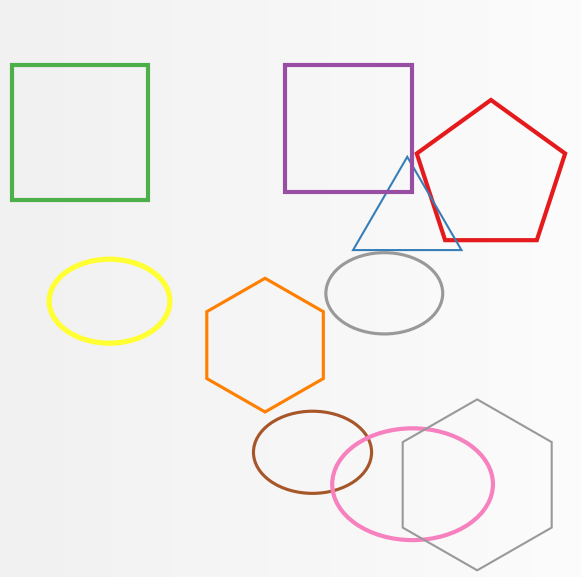[{"shape": "pentagon", "thickness": 2, "radius": 0.67, "center": [0.845, 0.692]}, {"shape": "triangle", "thickness": 1, "radius": 0.54, "center": [0.701, 0.62]}, {"shape": "square", "thickness": 2, "radius": 0.58, "center": [0.138, 0.769]}, {"shape": "square", "thickness": 2, "radius": 0.55, "center": [0.6, 0.777]}, {"shape": "hexagon", "thickness": 1.5, "radius": 0.58, "center": [0.456, 0.402]}, {"shape": "oval", "thickness": 2.5, "radius": 0.52, "center": [0.188, 0.478]}, {"shape": "oval", "thickness": 1.5, "radius": 0.51, "center": [0.538, 0.216]}, {"shape": "oval", "thickness": 2, "radius": 0.69, "center": [0.71, 0.161]}, {"shape": "hexagon", "thickness": 1, "radius": 0.74, "center": [0.821, 0.16]}, {"shape": "oval", "thickness": 1.5, "radius": 0.5, "center": [0.661, 0.491]}]